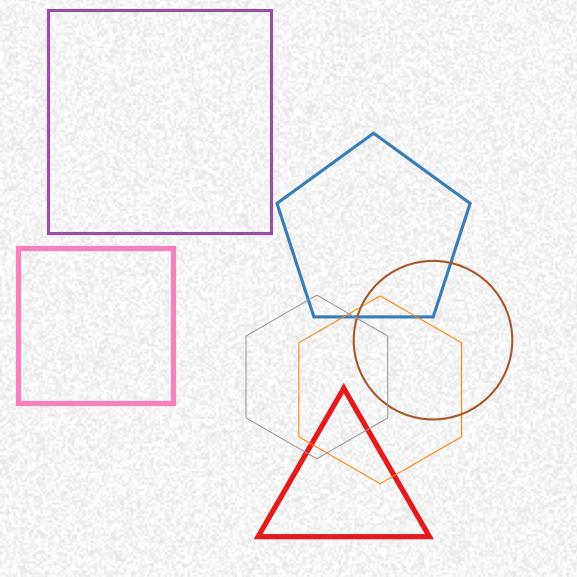[{"shape": "triangle", "thickness": 2.5, "radius": 0.86, "center": [0.595, 0.156]}, {"shape": "pentagon", "thickness": 1.5, "radius": 0.88, "center": [0.647, 0.593]}, {"shape": "square", "thickness": 1.5, "radius": 0.96, "center": [0.276, 0.789]}, {"shape": "hexagon", "thickness": 0.5, "radius": 0.81, "center": [0.658, 0.324]}, {"shape": "circle", "thickness": 1, "radius": 0.69, "center": [0.75, 0.41]}, {"shape": "square", "thickness": 2.5, "radius": 0.67, "center": [0.165, 0.435]}, {"shape": "hexagon", "thickness": 0.5, "radius": 0.71, "center": [0.549, 0.346]}]